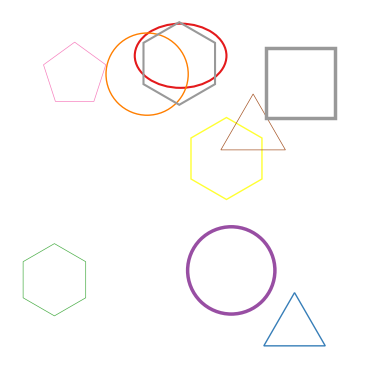[{"shape": "oval", "thickness": 1.5, "radius": 0.6, "center": [0.469, 0.855]}, {"shape": "triangle", "thickness": 1, "radius": 0.46, "center": [0.765, 0.148]}, {"shape": "hexagon", "thickness": 0.5, "radius": 0.47, "center": [0.141, 0.273]}, {"shape": "circle", "thickness": 2.5, "radius": 0.57, "center": [0.601, 0.298]}, {"shape": "circle", "thickness": 1, "radius": 0.53, "center": [0.382, 0.807]}, {"shape": "hexagon", "thickness": 1, "radius": 0.53, "center": [0.588, 0.588]}, {"shape": "triangle", "thickness": 0.5, "radius": 0.48, "center": [0.657, 0.659]}, {"shape": "pentagon", "thickness": 0.5, "radius": 0.43, "center": [0.194, 0.805]}, {"shape": "square", "thickness": 2.5, "radius": 0.45, "center": [0.78, 0.784]}, {"shape": "hexagon", "thickness": 1.5, "radius": 0.54, "center": [0.466, 0.835]}]